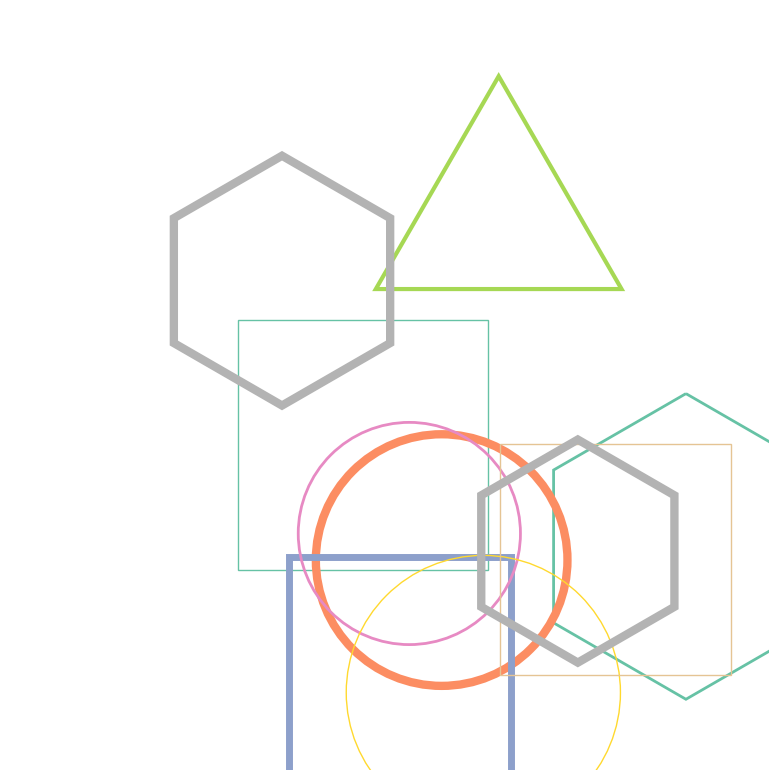[{"shape": "square", "thickness": 0.5, "radius": 0.81, "center": [0.472, 0.422]}, {"shape": "hexagon", "thickness": 1, "radius": 0.99, "center": [0.891, 0.29]}, {"shape": "circle", "thickness": 3, "radius": 0.82, "center": [0.574, 0.273]}, {"shape": "square", "thickness": 2.5, "radius": 0.72, "center": [0.52, 0.132]}, {"shape": "circle", "thickness": 1, "radius": 0.72, "center": [0.532, 0.307]}, {"shape": "triangle", "thickness": 1.5, "radius": 0.92, "center": [0.648, 0.717]}, {"shape": "circle", "thickness": 0.5, "radius": 0.89, "center": [0.628, 0.101]}, {"shape": "square", "thickness": 0.5, "radius": 0.75, "center": [0.8, 0.273]}, {"shape": "hexagon", "thickness": 3, "radius": 0.81, "center": [0.366, 0.636]}, {"shape": "hexagon", "thickness": 3, "radius": 0.72, "center": [0.75, 0.284]}]